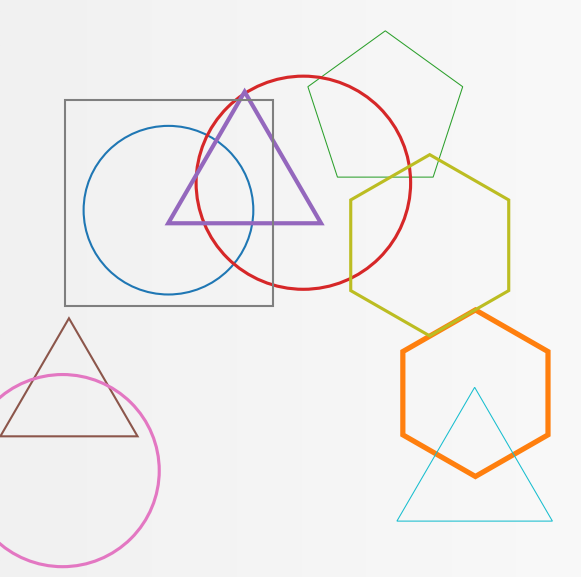[{"shape": "circle", "thickness": 1, "radius": 0.73, "center": [0.29, 0.635]}, {"shape": "hexagon", "thickness": 2.5, "radius": 0.72, "center": [0.818, 0.318]}, {"shape": "pentagon", "thickness": 0.5, "radius": 0.7, "center": [0.663, 0.806]}, {"shape": "circle", "thickness": 1.5, "radius": 0.92, "center": [0.522, 0.683]}, {"shape": "triangle", "thickness": 2, "radius": 0.76, "center": [0.421, 0.688]}, {"shape": "triangle", "thickness": 1, "radius": 0.68, "center": [0.119, 0.312]}, {"shape": "circle", "thickness": 1.5, "radius": 0.83, "center": [0.108, 0.184]}, {"shape": "square", "thickness": 1, "radius": 0.89, "center": [0.291, 0.648]}, {"shape": "hexagon", "thickness": 1.5, "radius": 0.78, "center": [0.739, 0.574]}, {"shape": "triangle", "thickness": 0.5, "radius": 0.77, "center": [0.817, 0.174]}]